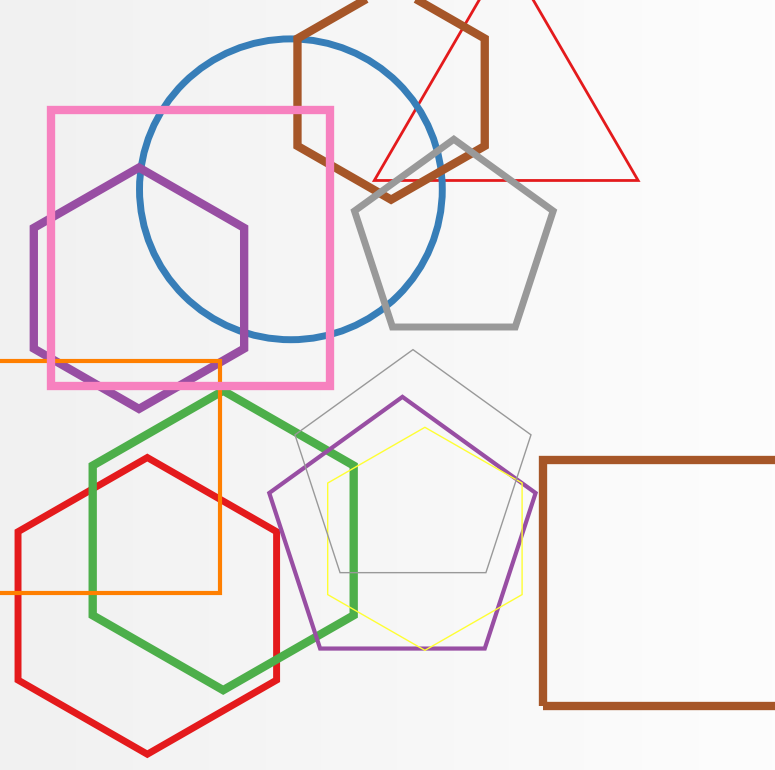[{"shape": "triangle", "thickness": 1, "radius": 0.98, "center": [0.653, 0.864]}, {"shape": "hexagon", "thickness": 2.5, "radius": 0.96, "center": [0.19, 0.213]}, {"shape": "circle", "thickness": 2.5, "radius": 0.98, "center": [0.375, 0.754]}, {"shape": "hexagon", "thickness": 3, "radius": 0.97, "center": [0.288, 0.298]}, {"shape": "pentagon", "thickness": 1.5, "radius": 0.9, "center": [0.519, 0.304]}, {"shape": "hexagon", "thickness": 3, "radius": 0.78, "center": [0.179, 0.626]}, {"shape": "square", "thickness": 1.5, "radius": 0.75, "center": [0.134, 0.381]}, {"shape": "hexagon", "thickness": 0.5, "radius": 0.72, "center": [0.548, 0.3]}, {"shape": "square", "thickness": 3, "radius": 0.8, "center": [0.861, 0.243]}, {"shape": "hexagon", "thickness": 3, "radius": 0.7, "center": [0.505, 0.88]}, {"shape": "square", "thickness": 3, "radius": 0.9, "center": [0.246, 0.678]}, {"shape": "pentagon", "thickness": 2.5, "radius": 0.67, "center": [0.586, 0.684]}, {"shape": "pentagon", "thickness": 0.5, "radius": 0.8, "center": [0.533, 0.386]}]